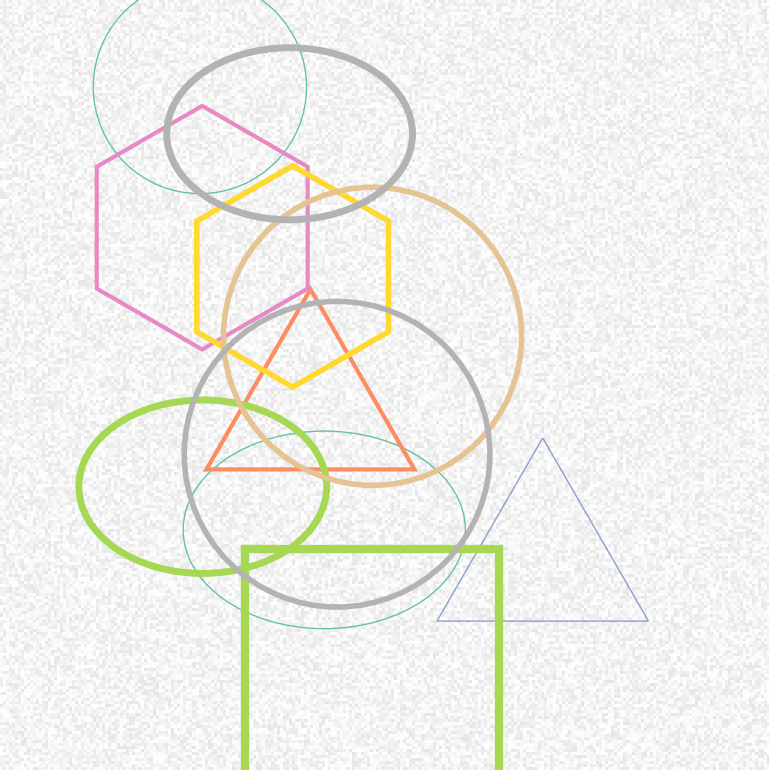[{"shape": "oval", "thickness": 0.5, "radius": 0.92, "center": [0.421, 0.312]}, {"shape": "circle", "thickness": 0.5, "radius": 0.69, "center": [0.26, 0.887]}, {"shape": "triangle", "thickness": 1.5, "radius": 0.78, "center": [0.403, 0.468]}, {"shape": "triangle", "thickness": 0.5, "radius": 0.79, "center": [0.705, 0.273]}, {"shape": "hexagon", "thickness": 1.5, "radius": 0.79, "center": [0.263, 0.704]}, {"shape": "oval", "thickness": 2.5, "radius": 0.8, "center": [0.263, 0.368]}, {"shape": "square", "thickness": 3, "radius": 0.83, "center": [0.483, 0.122]}, {"shape": "hexagon", "thickness": 2, "radius": 0.72, "center": [0.38, 0.641]}, {"shape": "circle", "thickness": 2, "radius": 0.97, "center": [0.484, 0.563]}, {"shape": "circle", "thickness": 2, "radius": 0.99, "center": [0.438, 0.41]}, {"shape": "oval", "thickness": 2.5, "radius": 0.8, "center": [0.376, 0.826]}]